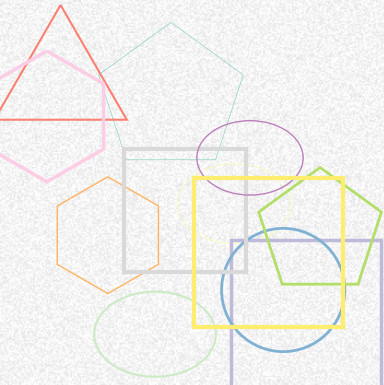[{"shape": "pentagon", "thickness": 0.5, "radius": 0.99, "center": [0.444, 0.745]}, {"shape": "oval", "thickness": 0.5, "radius": 0.74, "center": [0.609, 0.471]}, {"shape": "square", "thickness": 2.5, "radius": 0.98, "center": [0.795, 0.181]}, {"shape": "triangle", "thickness": 1.5, "radius": 0.99, "center": [0.157, 0.788]}, {"shape": "circle", "thickness": 2, "radius": 0.8, "center": [0.736, 0.247]}, {"shape": "hexagon", "thickness": 1, "radius": 0.76, "center": [0.28, 0.389]}, {"shape": "pentagon", "thickness": 2, "radius": 0.84, "center": [0.831, 0.397]}, {"shape": "hexagon", "thickness": 2.5, "radius": 0.85, "center": [0.122, 0.698]}, {"shape": "square", "thickness": 3, "radius": 0.8, "center": [0.48, 0.453]}, {"shape": "oval", "thickness": 1, "radius": 0.69, "center": [0.649, 0.59]}, {"shape": "oval", "thickness": 1.5, "radius": 0.79, "center": [0.403, 0.132]}, {"shape": "square", "thickness": 3, "radius": 0.97, "center": [0.698, 0.344]}]